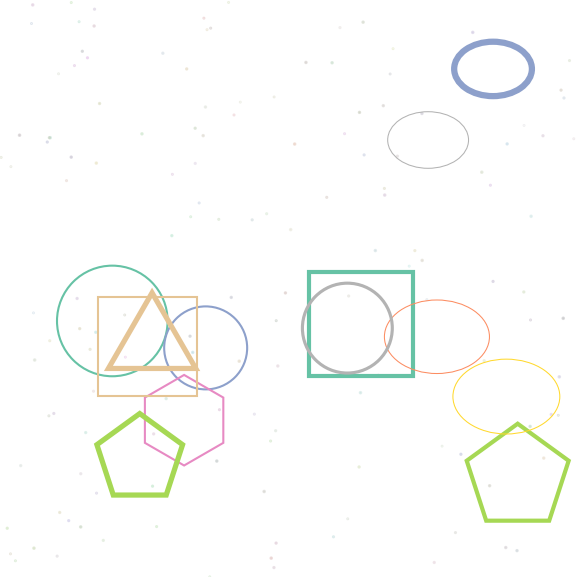[{"shape": "square", "thickness": 2, "radius": 0.45, "center": [0.625, 0.439]}, {"shape": "circle", "thickness": 1, "radius": 0.48, "center": [0.194, 0.443]}, {"shape": "oval", "thickness": 0.5, "radius": 0.45, "center": [0.757, 0.416]}, {"shape": "oval", "thickness": 3, "radius": 0.34, "center": [0.854, 0.88]}, {"shape": "circle", "thickness": 1, "radius": 0.36, "center": [0.356, 0.397]}, {"shape": "hexagon", "thickness": 1, "radius": 0.39, "center": [0.319, 0.271]}, {"shape": "pentagon", "thickness": 2.5, "radius": 0.39, "center": [0.242, 0.205]}, {"shape": "pentagon", "thickness": 2, "radius": 0.46, "center": [0.896, 0.173]}, {"shape": "oval", "thickness": 0.5, "radius": 0.46, "center": [0.877, 0.312]}, {"shape": "square", "thickness": 1, "radius": 0.43, "center": [0.255, 0.399]}, {"shape": "triangle", "thickness": 2.5, "radius": 0.44, "center": [0.263, 0.405]}, {"shape": "circle", "thickness": 1.5, "radius": 0.39, "center": [0.601, 0.431]}, {"shape": "oval", "thickness": 0.5, "radius": 0.35, "center": [0.741, 0.757]}]